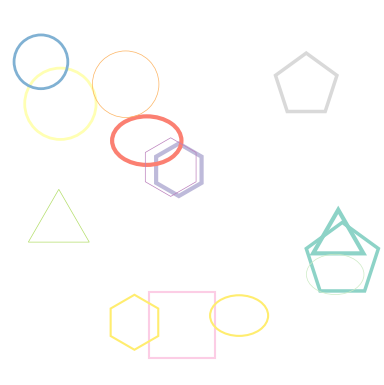[{"shape": "triangle", "thickness": 3, "radius": 0.38, "center": [0.879, 0.38]}, {"shape": "pentagon", "thickness": 2.5, "radius": 0.49, "center": [0.889, 0.324]}, {"shape": "circle", "thickness": 2, "radius": 0.46, "center": [0.157, 0.73]}, {"shape": "hexagon", "thickness": 3, "radius": 0.34, "center": [0.465, 0.559]}, {"shape": "oval", "thickness": 3, "radius": 0.45, "center": [0.381, 0.635]}, {"shape": "circle", "thickness": 2, "radius": 0.35, "center": [0.106, 0.839]}, {"shape": "circle", "thickness": 0.5, "radius": 0.43, "center": [0.326, 0.781]}, {"shape": "triangle", "thickness": 0.5, "radius": 0.46, "center": [0.153, 0.417]}, {"shape": "square", "thickness": 1.5, "radius": 0.43, "center": [0.472, 0.156]}, {"shape": "pentagon", "thickness": 2.5, "radius": 0.42, "center": [0.795, 0.778]}, {"shape": "hexagon", "thickness": 0.5, "radius": 0.38, "center": [0.443, 0.566]}, {"shape": "oval", "thickness": 0.5, "radius": 0.37, "center": [0.871, 0.287]}, {"shape": "oval", "thickness": 1.5, "radius": 0.38, "center": [0.621, 0.18]}, {"shape": "hexagon", "thickness": 1.5, "radius": 0.36, "center": [0.349, 0.163]}]